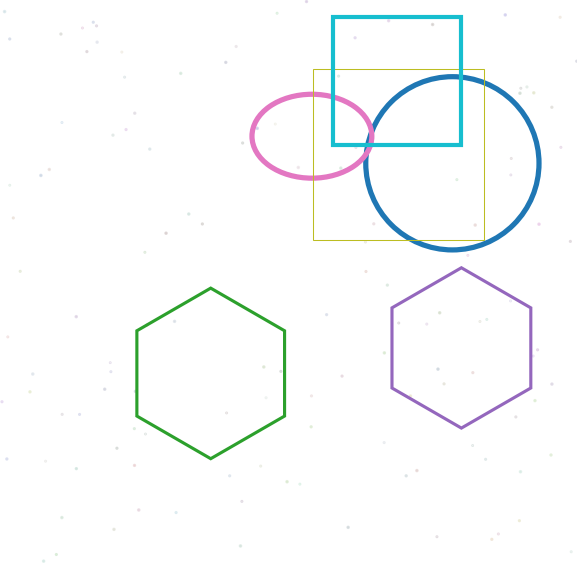[{"shape": "circle", "thickness": 2.5, "radius": 0.75, "center": [0.783, 0.716]}, {"shape": "hexagon", "thickness": 1.5, "radius": 0.74, "center": [0.365, 0.353]}, {"shape": "hexagon", "thickness": 1.5, "radius": 0.69, "center": [0.799, 0.397]}, {"shape": "oval", "thickness": 2.5, "radius": 0.52, "center": [0.54, 0.763]}, {"shape": "square", "thickness": 0.5, "radius": 0.74, "center": [0.69, 0.731]}, {"shape": "square", "thickness": 2, "radius": 0.55, "center": [0.688, 0.858]}]